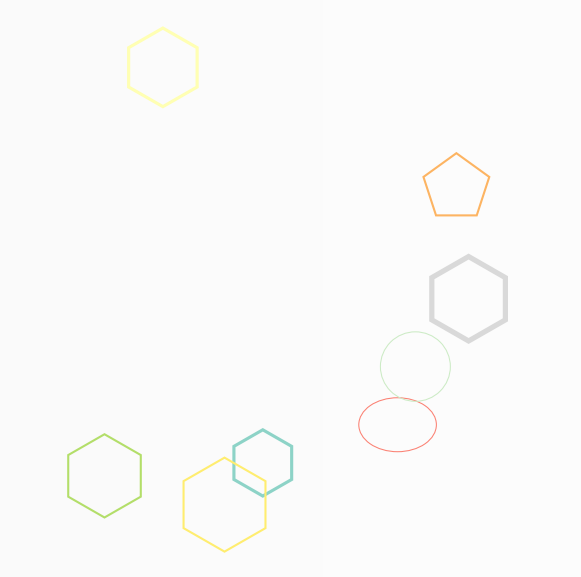[{"shape": "hexagon", "thickness": 1.5, "radius": 0.29, "center": [0.452, 0.198]}, {"shape": "hexagon", "thickness": 1.5, "radius": 0.34, "center": [0.28, 0.883]}, {"shape": "oval", "thickness": 0.5, "radius": 0.33, "center": [0.684, 0.264]}, {"shape": "pentagon", "thickness": 1, "radius": 0.3, "center": [0.785, 0.674]}, {"shape": "hexagon", "thickness": 1, "radius": 0.36, "center": [0.18, 0.175]}, {"shape": "hexagon", "thickness": 2.5, "radius": 0.37, "center": [0.806, 0.482]}, {"shape": "circle", "thickness": 0.5, "radius": 0.3, "center": [0.715, 0.364]}, {"shape": "hexagon", "thickness": 1, "radius": 0.41, "center": [0.386, 0.125]}]